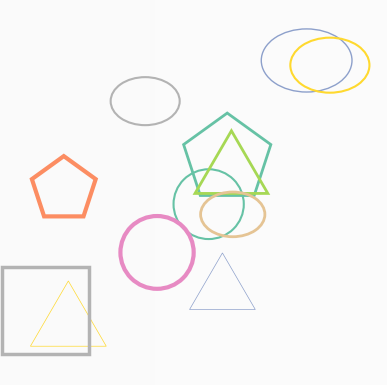[{"shape": "pentagon", "thickness": 2, "radius": 0.59, "center": [0.586, 0.588]}, {"shape": "circle", "thickness": 1.5, "radius": 0.45, "center": [0.538, 0.47]}, {"shape": "pentagon", "thickness": 3, "radius": 0.43, "center": [0.165, 0.508]}, {"shape": "oval", "thickness": 1, "radius": 0.59, "center": [0.791, 0.843]}, {"shape": "triangle", "thickness": 0.5, "radius": 0.49, "center": [0.574, 0.245]}, {"shape": "circle", "thickness": 3, "radius": 0.47, "center": [0.405, 0.344]}, {"shape": "triangle", "thickness": 2, "radius": 0.54, "center": [0.597, 0.552]}, {"shape": "triangle", "thickness": 0.5, "radius": 0.57, "center": [0.176, 0.157]}, {"shape": "oval", "thickness": 1.5, "radius": 0.51, "center": [0.851, 0.831]}, {"shape": "oval", "thickness": 2, "radius": 0.41, "center": [0.601, 0.443]}, {"shape": "oval", "thickness": 1.5, "radius": 0.45, "center": [0.375, 0.737]}, {"shape": "square", "thickness": 2.5, "radius": 0.56, "center": [0.118, 0.193]}]